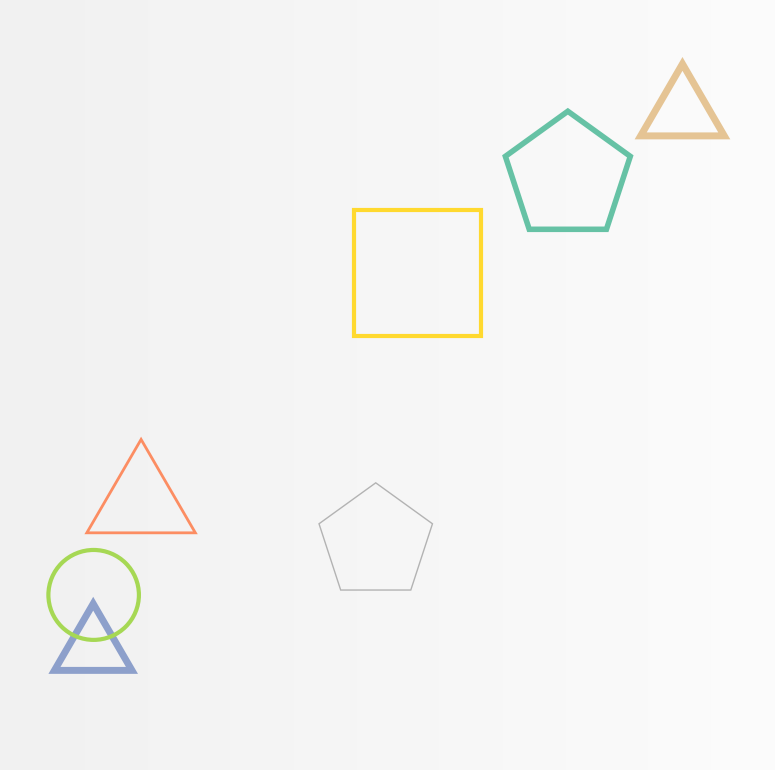[{"shape": "pentagon", "thickness": 2, "radius": 0.42, "center": [0.733, 0.771]}, {"shape": "triangle", "thickness": 1, "radius": 0.4, "center": [0.182, 0.348]}, {"shape": "triangle", "thickness": 2.5, "radius": 0.29, "center": [0.12, 0.158]}, {"shape": "circle", "thickness": 1.5, "radius": 0.29, "center": [0.121, 0.227]}, {"shape": "square", "thickness": 1.5, "radius": 0.41, "center": [0.539, 0.646]}, {"shape": "triangle", "thickness": 2.5, "radius": 0.31, "center": [0.881, 0.855]}, {"shape": "pentagon", "thickness": 0.5, "radius": 0.38, "center": [0.485, 0.296]}]